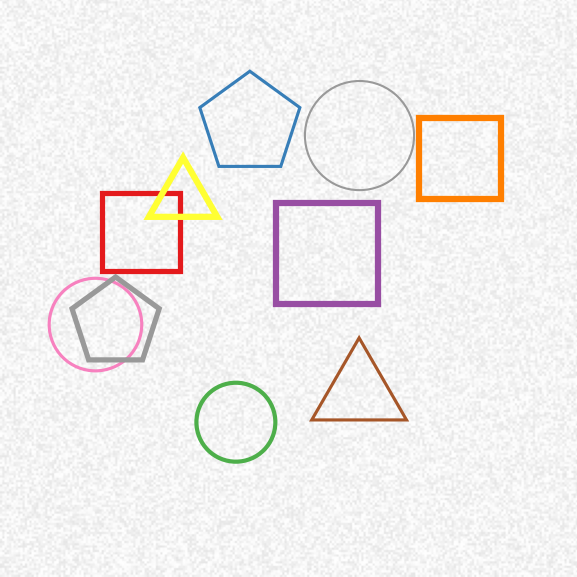[{"shape": "square", "thickness": 2.5, "radius": 0.34, "center": [0.244, 0.597]}, {"shape": "pentagon", "thickness": 1.5, "radius": 0.46, "center": [0.433, 0.785]}, {"shape": "circle", "thickness": 2, "radius": 0.34, "center": [0.408, 0.268]}, {"shape": "square", "thickness": 3, "radius": 0.44, "center": [0.567, 0.56]}, {"shape": "square", "thickness": 3, "radius": 0.35, "center": [0.797, 0.725]}, {"shape": "triangle", "thickness": 3, "radius": 0.34, "center": [0.317, 0.658]}, {"shape": "triangle", "thickness": 1.5, "radius": 0.47, "center": [0.622, 0.319]}, {"shape": "circle", "thickness": 1.5, "radius": 0.4, "center": [0.165, 0.437]}, {"shape": "circle", "thickness": 1, "radius": 0.47, "center": [0.623, 0.764]}, {"shape": "pentagon", "thickness": 2.5, "radius": 0.4, "center": [0.2, 0.44]}]